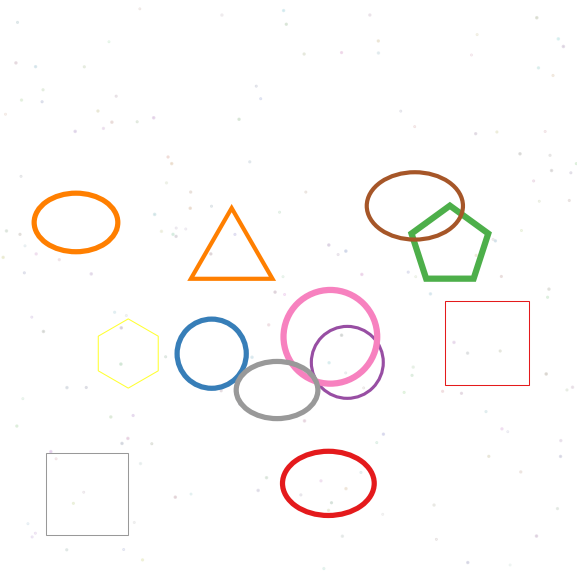[{"shape": "oval", "thickness": 2.5, "radius": 0.4, "center": [0.569, 0.162]}, {"shape": "square", "thickness": 0.5, "radius": 0.36, "center": [0.843, 0.404]}, {"shape": "circle", "thickness": 2.5, "radius": 0.3, "center": [0.367, 0.387]}, {"shape": "pentagon", "thickness": 3, "radius": 0.35, "center": [0.779, 0.573]}, {"shape": "circle", "thickness": 1.5, "radius": 0.31, "center": [0.601, 0.372]}, {"shape": "triangle", "thickness": 2, "radius": 0.41, "center": [0.401, 0.557]}, {"shape": "oval", "thickness": 2.5, "radius": 0.36, "center": [0.132, 0.614]}, {"shape": "hexagon", "thickness": 0.5, "radius": 0.3, "center": [0.222, 0.387]}, {"shape": "oval", "thickness": 2, "radius": 0.42, "center": [0.718, 0.643]}, {"shape": "circle", "thickness": 3, "radius": 0.41, "center": [0.572, 0.416]}, {"shape": "oval", "thickness": 2.5, "radius": 0.35, "center": [0.48, 0.324]}, {"shape": "square", "thickness": 0.5, "radius": 0.36, "center": [0.151, 0.144]}]